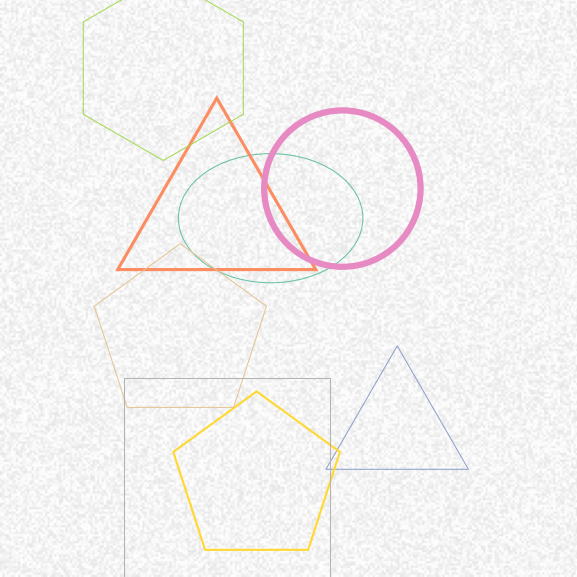[{"shape": "oval", "thickness": 0.5, "radius": 0.8, "center": [0.469, 0.621]}, {"shape": "triangle", "thickness": 1.5, "radius": 0.99, "center": [0.375, 0.631]}, {"shape": "triangle", "thickness": 0.5, "radius": 0.71, "center": [0.688, 0.258]}, {"shape": "circle", "thickness": 3, "radius": 0.68, "center": [0.593, 0.673]}, {"shape": "hexagon", "thickness": 0.5, "radius": 0.8, "center": [0.283, 0.881]}, {"shape": "pentagon", "thickness": 1, "radius": 0.76, "center": [0.444, 0.17]}, {"shape": "pentagon", "thickness": 0.5, "radius": 0.78, "center": [0.312, 0.42]}, {"shape": "square", "thickness": 0.5, "radius": 0.89, "center": [0.394, 0.166]}]